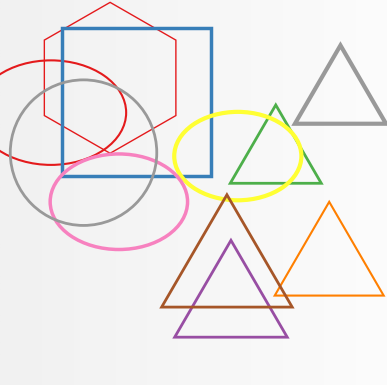[{"shape": "hexagon", "thickness": 1, "radius": 0.98, "center": [0.284, 0.798]}, {"shape": "oval", "thickness": 1.5, "radius": 0.97, "center": [0.132, 0.707]}, {"shape": "square", "thickness": 2.5, "radius": 0.96, "center": [0.353, 0.736]}, {"shape": "triangle", "thickness": 2, "radius": 0.68, "center": [0.712, 0.592]}, {"shape": "triangle", "thickness": 2, "radius": 0.84, "center": [0.596, 0.208]}, {"shape": "triangle", "thickness": 1.5, "radius": 0.81, "center": [0.85, 0.313]}, {"shape": "oval", "thickness": 3, "radius": 0.82, "center": [0.614, 0.595]}, {"shape": "triangle", "thickness": 2, "radius": 0.97, "center": [0.586, 0.3]}, {"shape": "oval", "thickness": 2.5, "radius": 0.89, "center": [0.307, 0.476]}, {"shape": "circle", "thickness": 2, "radius": 0.95, "center": [0.216, 0.604]}, {"shape": "triangle", "thickness": 3, "radius": 0.68, "center": [0.879, 0.746]}]